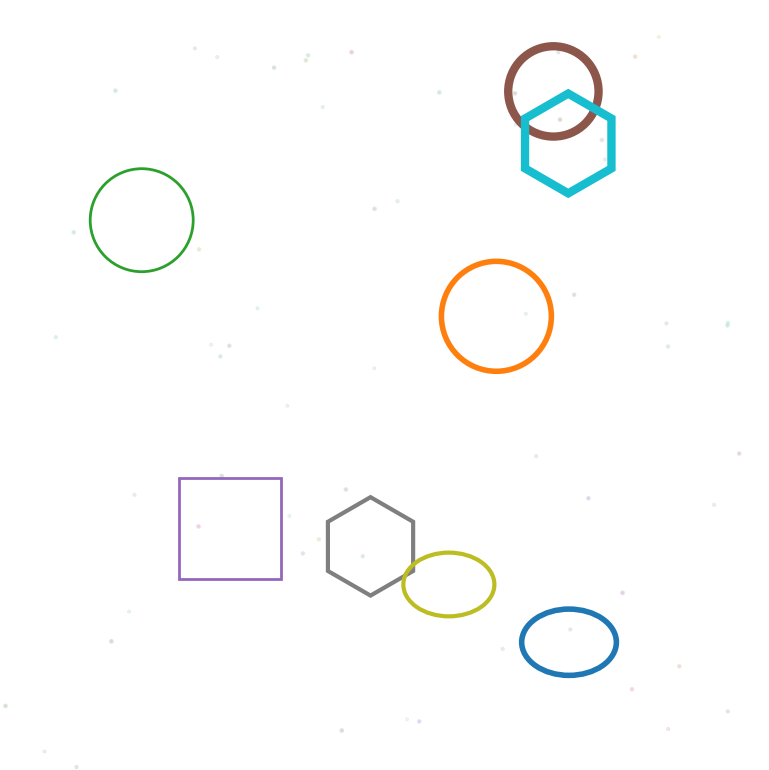[{"shape": "oval", "thickness": 2, "radius": 0.31, "center": [0.739, 0.166]}, {"shape": "circle", "thickness": 2, "radius": 0.36, "center": [0.645, 0.589]}, {"shape": "circle", "thickness": 1, "radius": 0.33, "center": [0.184, 0.714]}, {"shape": "square", "thickness": 1, "radius": 0.33, "center": [0.299, 0.313]}, {"shape": "circle", "thickness": 3, "radius": 0.29, "center": [0.719, 0.881]}, {"shape": "hexagon", "thickness": 1.5, "radius": 0.32, "center": [0.481, 0.29]}, {"shape": "oval", "thickness": 1.5, "radius": 0.3, "center": [0.583, 0.241]}, {"shape": "hexagon", "thickness": 3, "radius": 0.32, "center": [0.738, 0.814]}]